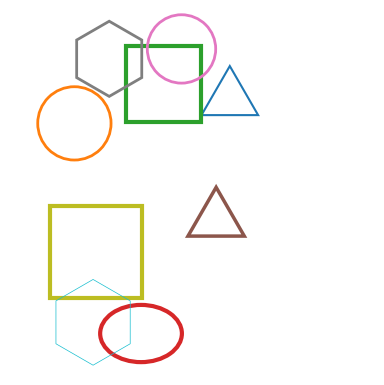[{"shape": "triangle", "thickness": 1.5, "radius": 0.42, "center": [0.597, 0.743]}, {"shape": "circle", "thickness": 2, "radius": 0.48, "center": [0.193, 0.68]}, {"shape": "square", "thickness": 3, "radius": 0.49, "center": [0.425, 0.781]}, {"shape": "oval", "thickness": 3, "radius": 0.53, "center": [0.366, 0.134]}, {"shape": "triangle", "thickness": 2.5, "radius": 0.42, "center": [0.561, 0.429]}, {"shape": "circle", "thickness": 2, "radius": 0.44, "center": [0.471, 0.873]}, {"shape": "hexagon", "thickness": 2, "radius": 0.49, "center": [0.284, 0.847]}, {"shape": "square", "thickness": 3, "radius": 0.59, "center": [0.249, 0.345]}, {"shape": "hexagon", "thickness": 0.5, "radius": 0.56, "center": [0.242, 0.163]}]